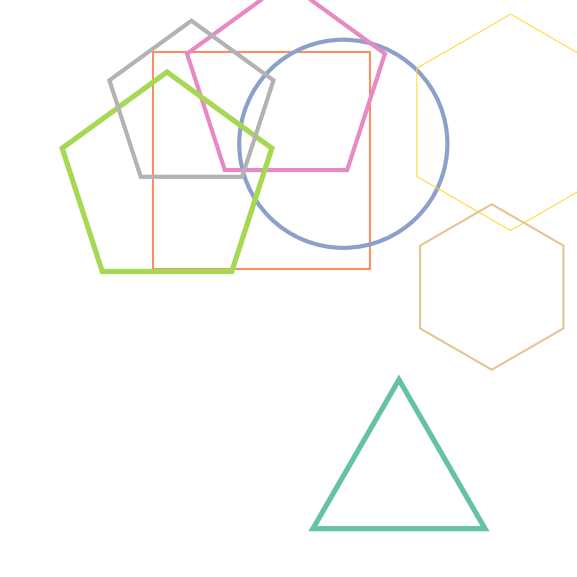[{"shape": "triangle", "thickness": 2.5, "radius": 0.86, "center": [0.691, 0.17]}, {"shape": "square", "thickness": 1, "radius": 0.94, "center": [0.453, 0.722]}, {"shape": "circle", "thickness": 2, "radius": 0.9, "center": [0.594, 0.75]}, {"shape": "pentagon", "thickness": 2, "radius": 0.9, "center": [0.495, 0.85]}, {"shape": "pentagon", "thickness": 2.5, "radius": 0.95, "center": [0.289, 0.684]}, {"shape": "hexagon", "thickness": 0.5, "radius": 0.94, "center": [0.884, 0.787]}, {"shape": "hexagon", "thickness": 1, "radius": 0.72, "center": [0.852, 0.502]}, {"shape": "pentagon", "thickness": 2, "radius": 0.75, "center": [0.331, 0.814]}]